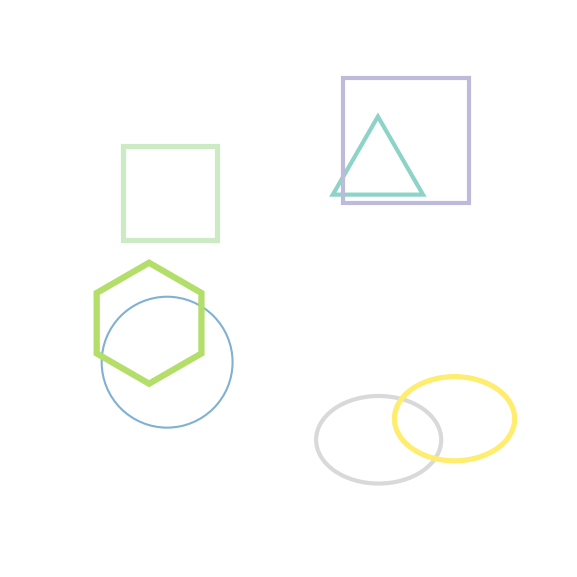[{"shape": "triangle", "thickness": 2, "radius": 0.45, "center": [0.654, 0.707]}, {"shape": "square", "thickness": 2, "radius": 0.54, "center": [0.703, 0.756]}, {"shape": "circle", "thickness": 1, "radius": 0.57, "center": [0.289, 0.372]}, {"shape": "hexagon", "thickness": 3, "radius": 0.52, "center": [0.258, 0.439]}, {"shape": "oval", "thickness": 2, "radius": 0.54, "center": [0.656, 0.238]}, {"shape": "square", "thickness": 2.5, "radius": 0.41, "center": [0.295, 0.665]}, {"shape": "oval", "thickness": 2.5, "radius": 0.52, "center": [0.787, 0.274]}]